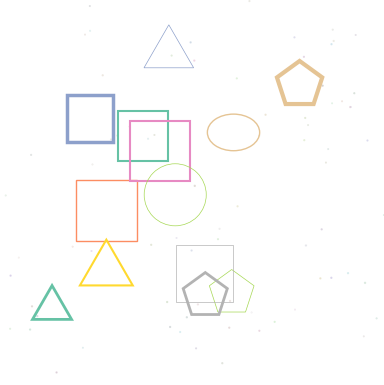[{"shape": "triangle", "thickness": 2, "radius": 0.29, "center": [0.135, 0.2]}, {"shape": "square", "thickness": 1.5, "radius": 0.32, "center": [0.371, 0.646]}, {"shape": "square", "thickness": 1, "radius": 0.4, "center": [0.277, 0.454]}, {"shape": "triangle", "thickness": 0.5, "radius": 0.37, "center": [0.438, 0.861]}, {"shape": "square", "thickness": 2.5, "radius": 0.3, "center": [0.234, 0.692]}, {"shape": "square", "thickness": 1.5, "radius": 0.39, "center": [0.414, 0.607]}, {"shape": "pentagon", "thickness": 0.5, "radius": 0.31, "center": [0.602, 0.239]}, {"shape": "circle", "thickness": 0.5, "radius": 0.4, "center": [0.455, 0.494]}, {"shape": "triangle", "thickness": 1.5, "radius": 0.4, "center": [0.276, 0.298]}, {"shape": "pentagon", "thickness": 3, "radius": 0.31, "center": [0.778, 0.78]}, {"shape": "oval", "thickness": 1, "radius": 0.34, "center": [0.607, 0.656]}, {"shape": "pentagon", "thickness": 2, "radius": 0.3, "center": [0.533, 0.232]}, {"shape": "square", "thickness": 0.5, "radius": 0.37, "center": [0.532, 0.29]}]